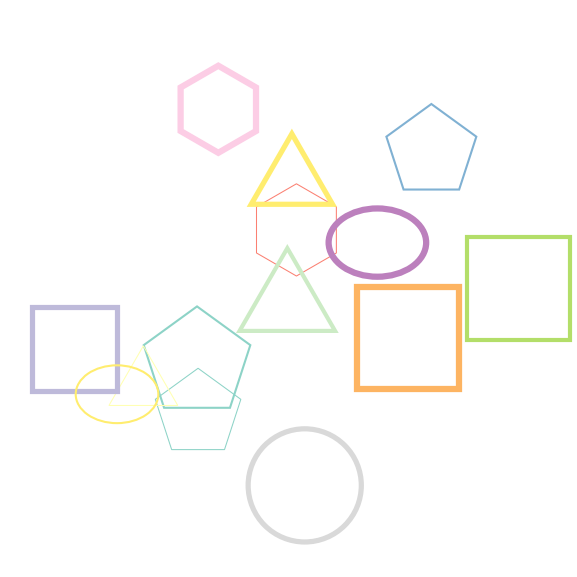[{"shape": "pentagon", "thickness": 1, "radius": 0.49, "center": [0.341, 0.372]}, {"shape": "pentagon", "thickness": 0.5, "radius": 0.39, "center": [0.343, 0.284]}, {"shape": "triangle", "thickness": 0.5, "radius": 0.34, "center": [0.248, 0.331]}, {"shape": "square", "thickness": 2.5, "radius": 0.37, "center": [0.129, 0.395]}, {"shape": "hexagon", "thickness": 0.5, "radius": 0.4, "center": [0.513, 0.601]}, {"shape": "pentagon", "thickness": 1, "radius": 0.41, "center": [0.747, 0.737]}, {"shape": "square", "thickness": 3, "radius": 0.45, "center": [0.707, 0.414]}, {"shape": "square", "thickness": 2, "radius": 0.45, "center": [0.898, 0.5]}, {"shape": "hexagon", "thickness": 3, "radius": 0.38, "center": [0.378, 0.81]}, {"shape": "circle", "thickness": 2.5, "radius": 0.49, "center": [0.528, 0.159]}, {"shape": "oval", "thickness": 3, "radius": 0.42, "center": [0.653, 0.579]}, {"shape": "triangle", "thickness": 2, "radius": 0.48, "center": [0.498, 0.474]}, {"shape": "triangle", "thickness": 2.5, "radius": 0.41, "center": [0.505, 0.686]}, {"shape": "oval", "thickness": 1, "radius": 0.36, "center": [0.203, 0.316]}]